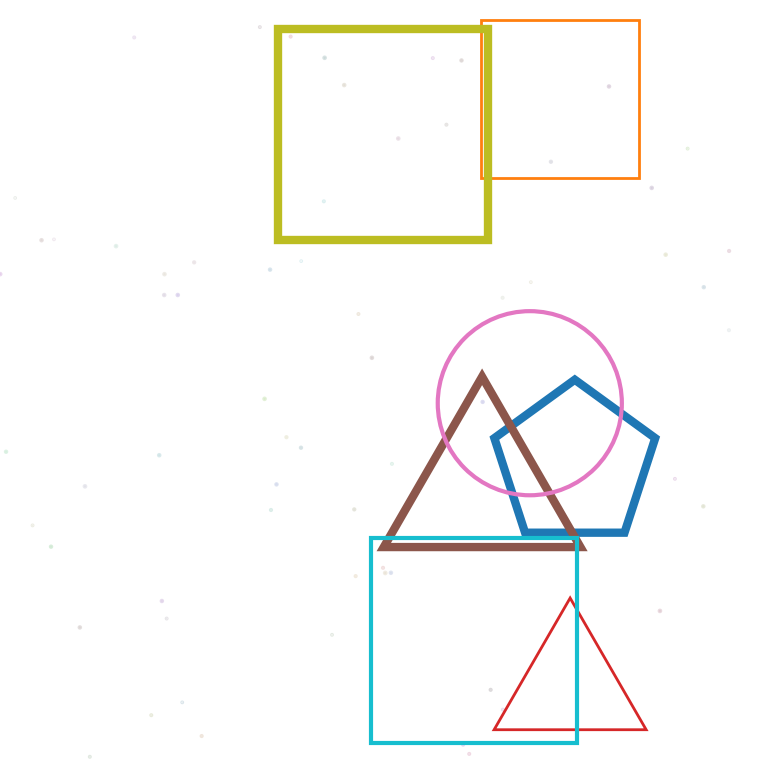[{"shape": "pentagon", "thickness": 3, "radius": 0.55, "center": [0.746, 0.397]}, {"shape": "square", "thickness": 1, "radius": 0.51, "center": [0.727, 0.871]}, {"shape": "triangle", "thickness": 1, "radius": 0.57, "center": [0.74, 0.109]}, {"shape": "triangle", "thickness": 3, "radius": 0.74, "center": [0.626, 0.363]}, {"shape": "circle", "thickness": 1.5, "radius": 0.6, "center": [0.688, 0.476]}, {"shape": "square", "thickness": 3, "radius": 0.68, "center": [0.497, 0.825]}, {"shape": "square", "thickness": 1.5, "radius": 0.67, "center": [0.615, 0.168]}]